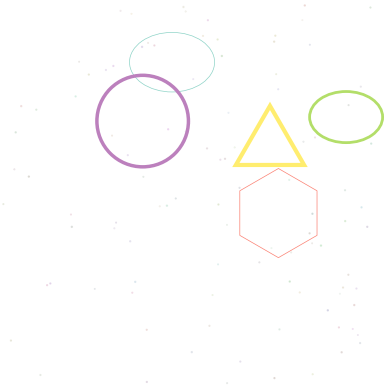[{"shape": "oval", "thickness": 0.5, "radius": 0.55, "center": [0.447, 0.838]}, {"shape": "hexagon", "thickness": 0.5, "radius": 0.58, "center": [0.723, 0.447]}, {"shape": "oval", "thickness": 2, "radius": 0.47, "center": [0.899, 0.696]}, {"shape": "circle", "thickness": 2.5, "radius": 0.59, "center": [0.371, 0.686]}, {"shape": "triangle", "thickness": 3, "radius": 0.51, "center": [0.701, 0.623]}]